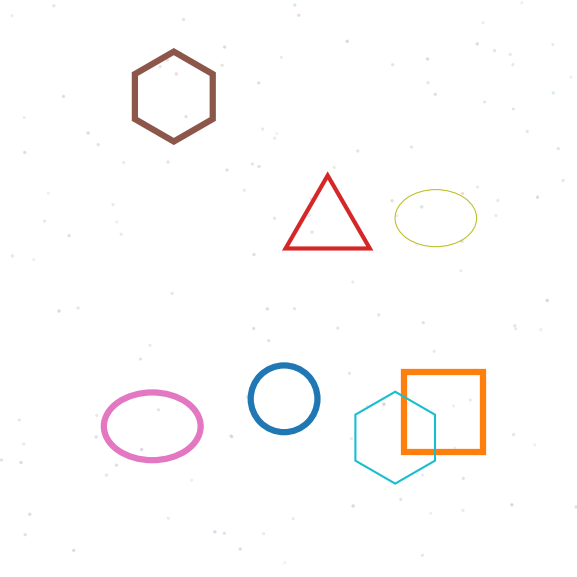[{"shape": "circle", "thickness": 3, "radius": 0.29, "center": [0.492, 0.309]}, {"shape": "square", "thickness": 3, "radius": 0.34, "center": [0.769, 0.286]}, {"shape": "triangle", "thickness": 2, "radius": 0.42, "center": [0.567, 0.611]}, {"shape": "hexagon", "thickness": 3, "radius": 0.39, "center": [0.301, 0.832]}, {"shape": "oval", "thickness": 3, "radius": 0.42, "center": [0.264, 0.261]}, {"shape": "oval", "thickness": 0.5, "radius": 0.35, "center": [0.755, 0.621]}, {"shape": "hexagon", "thickness": 1, "radius": 0.4, "center": [0.684, 0.241]}]